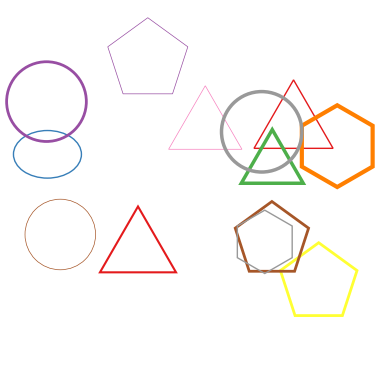[{"shape": "triangle", "thickness": 1.5, "radius": 0.57, "center": [0.358, 0.35]}, {"shape": "triangle", "thickness": 1, "radius": 0.59, "center": [0.762, 0.674]}, {"shape": "oval", "thickness": 1, "radius": 0.44, "center": [0.123, 0.599]}, {"shape": "triangle", "thickness": 2.5, "radius": 0.46, "center": [0.707, 0.57]}, {"shape": "circle", "thickness": 2, "radius": 0.52, "center": [0.121, 0.736]}, {"shape": "pentagon", "thickness": 0.5, "radius": 0.55, "center": [0.384, 0.845]}, {"shape": "hexagon", "thickness": 3, "radius": 0.53, "center": [0.876, 0.62]}, {"shape": "pentagon", "thickness": 2, "radius": 0.52, "center": [0.828, 0.265]}, {"shape": "pentagon", "thickness": 2, "radius": 0.5, "center": [0.706, 0.376]}, {"shape": "circle", "thickness": 0.5, "radius": 0.46, "center": [0.157, 0.391]}, {"shape": "triangle", "thickness": 0.5, "radius": 0.55, "center": [0.533, 0.667]}, {"shape": "hexagon", "thickness": 1, "radius": 0.41, "center": [0.688, 0.372]}, {"shape": "circle", "thickness": 2.5, "radius": 0.52, "center": [0.68, 0.658]}]